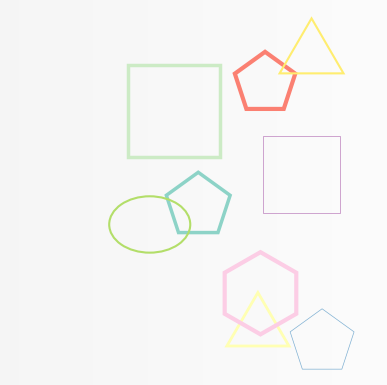[{"shape": "pentagon", "thickness": 2.5, "radius": 0.43, "center": [0.512, 0.466]}, {"shape": "triangle", "thickness": 2, "radius": 0.46, "center": [0.666, 0.148]}, {"shape": "pentagon", "thickness": 3, "radius": 0.41, "center": [0.684, 0.783]}, {"shape": "pentagon", "thickness": 0.5, "radius": 0.43, "center": [0.831, 0.111]}, {"shape": "oval", "thickness": 1.5, "radius": 0.52, "center": [0.386, 0.417]}, {"shape": "hexagon", "thickness": 3, "radius": 0.53, "center": [0.672, 0.238]}, {"shape": "square", "thickness": 0.5, "radius": 0.49, "center": [0.778, 0.547]}, {"shape": "square", "thickness": 2.5, "radius": 0.59, "center": [0.45, 0.712]}, {"shape": "triangle", "thickness": 1.5, "radius": 0.48, "center": [0.804, 0.857]}]